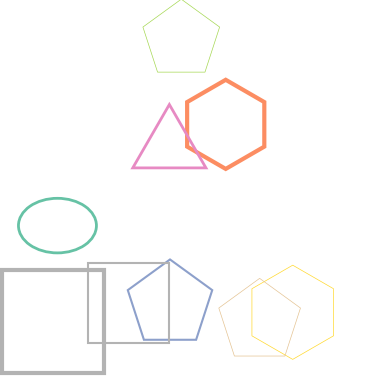[{"shape": "oval", "thickness": 2, "radius": 0.51, "center": [0.149, 0.414]}, {"shape": "hexagon", "thickness": 3, "radius": 0.58, "center": [0.586, 0.677]}, {"shape": "pentagon", "thickness": 1.5, "radius": 0.58, "center": [0.442, 0.211]}, {"shape": "triangle", "thickness": 2, "radius": 0.55, "center": [0.44, 0.619]}, {"shape": "pentagon", "thickness": 0.5, "radius": 0.52, "center": [0.471, 0.897]}, {"shape": "hexagon", "thickness": 0.5, "radius": 0.61, "center": [0.76, 0.189]}, {"shape": "pentagon", "thickness": 0.5, "radius": 0.56, "center": [0.674, 0.165]}, {"shape": "square", "thickness": 1.5, "radius": 0.52, "center": [0.334, 0.213]}, {"shape": "square", "thickness": 3, "radius": 0.67, "center": [0.138, 0.165]}]